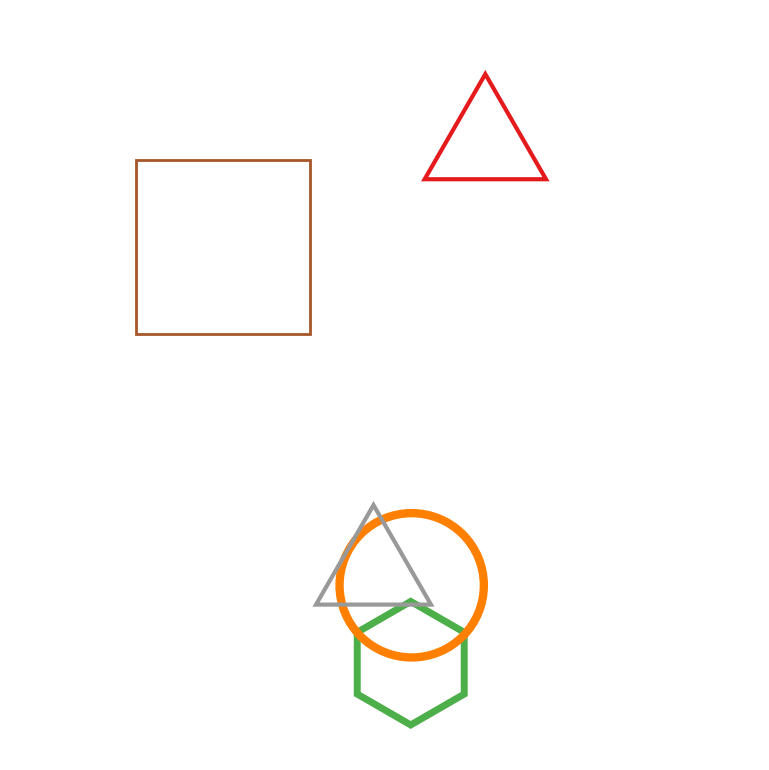[{"shape": "triangle", "thickness": 1.5, "radius": 0.46, "center": [0.63, 0.813]}, {"shape": "hexagon", "thickness": 2.5, "radius": 0.4, "center": [0.533, 0.139]}, {"shape": "circle", "thickness": 3, "radius": 0.47, "center": [0.535, 0.24]}, {"shape": "square", "thickness": 1, "radius": 0.57, "center": [0.29, 0.679]}, {"shape": "triangle", "thickness": 1.5, "radius": 0.43, "center": [0.485, 0.258]}]